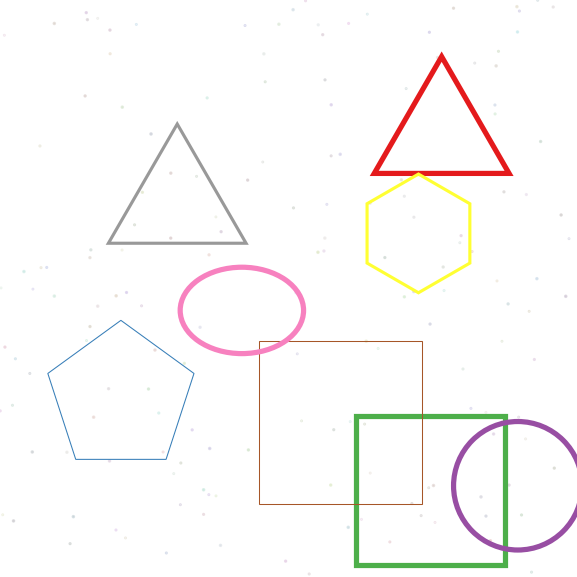[{"shape": "triangle", "thickness": 2.5, "radius": 0.67, "center": [0.765, 0.766]}, {"shape": "pentagon", "thickness": 0.5, "radius": 0.67, "center": [0.209, 0.311]}, {"shape": "square", "thickness": 2.5, "radius": 0.64, "center": [0.746, 0.149]}, {"shape": "circle", "thickness": 2.5, "radius": 0.56, "center": [0.897, 0.158]}, {"shape": "hexagon", "thickness": 1.5, "radius": 0.51, "center": [0.725, 0.595]}, {"shape": "square", "thickness": 0.5, "radius": 0.71, "center": [0.59, 0.268]}, {"shape": "oval", "thickness": 2.5, "radius": 0.53, "center": [0.419, 0.462]}, {"shape": "triangle", "thickness": 1.5, "radius": 0.69, "center": [0.307, 0.647]}]